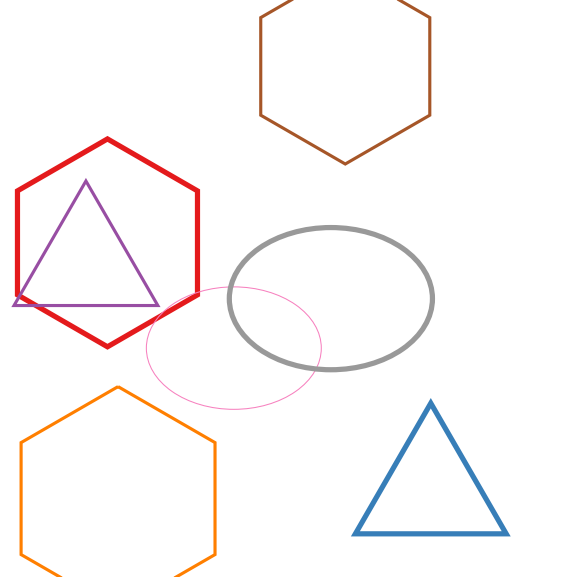[{"shape": "hexagon", "thickness": 2.5, "radius": 0.9, "center": [0.186, 0.579]}, {"shape": "triangle", "thickness": 2.5, "radius": 0.75, "center": [0.746, 0.15]}, {"shape": "triangle", "thickness": 1.5, "radius": 0.72, "center": [0.149, 0.542]}, {"shape": "hexagon", "thickness": 1.5, "radius": 0.97, "center": [0.204, 0.136]}, {"shape": "hexagon", "thickness": 1.5, "radius": 0.85, "center": [0.598, 0.884]}, {"shape": "oval", "thickness": 0.5, "radius": 0.76, "center": [0.405, 0.396]}, {"shape": "oval", "thickness": 2.5, "radius": 0.88, "center": [0.573, 0.482]}]